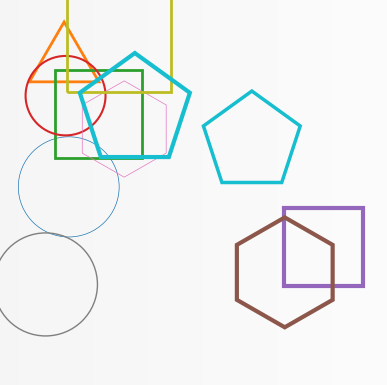[{"shape": "circle", "thickness": 0.5, "radius": 0.65, "center": [0.177, 0.515]}, {"shape": "triangle", "thickness": 2, "radius": 0.52, "center": [0.165, 0.839]}, {"shape": "square", "thickness": 2, "radius": 0.57, "center": [0.254, 0.704]}, {"shape": "circle", "thickness": 1.5, "radius": 0.52, "center": [0.169, 0.752]}, {"shape": "square", "thickness": 3, "radius": 0.51, "center": [0.834, 0.358]}, {"shape": "hexagon", "thickness": 3, "radius": 0.71, "center": [0.735, 0.293]}, {"shape": "hexagon", "thickness": 0.5, "radius": 0.63, "center": [0.321, 0.665]}, {"shape": "circle", "thickness": 1, "radius": 0.67, "center": [0.118, 0.261]}, {"shape": "square", "thickness": 2, "radius": 0.67, "center": [0.307, 0.895]}, {"shape": "pentagon", "thickness": 2.5, "radius": 0.66, "center": [0.65, 0.632]}, {"shape": "pentagon", "thickness": 3, "radius": 0.75, "center": [0.348, 0.713]}]